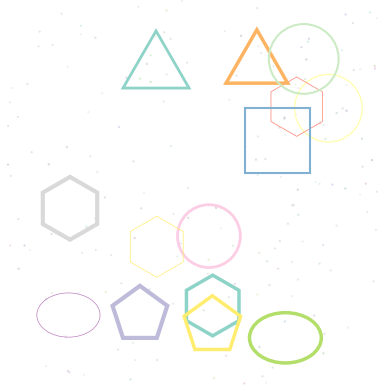[{"shape": "triangle", "thickness": 2, "radius": 0.49, "center": [0.405, 0.821]}, {"shape": "hexagon", "thickness": 2.5, "radius": 0.39, "center": [0.552, 0.206]}, {"shape": "circle", "thickness": 1, "radius": 0.44, "center": [0.853, 0.719]}, {"shape": "pentagon", "thickness": 3, "radius": 0.37, "center": [0.363, 0.183]}, {"shape": "hexagon", "thickness": 0.5, "radius": 0.39, "center": [0.771, 0.723]}, {"shape": "square", "thickness": 1.5, "radius": 0.43, "center": [0.721, 0.636]}, {"shape": "triangle", "thickness": 2.5, "radius": 0.46, "center": [0.667, 0.83]}, {"shape": "oval", "thickness": 2.5, "radius": 0.47, "center": [0.741, 0.123]}, {"shape": "circle", "thickness": 2, "radius": 0.41, "center": [0.543, 0.387]}, {"shape": "hexagon", "thickness": 3, "radius": 0.41, "center": [0.182, 0.459]}, {"shape": "oval", "thickness": 0.5, "radius": 0.41, "center": [0.178, 0.182]}, {"shape": "circle", "thickness": 1.5, "radius": 0.45, "center": [0.789, 0.847]}, {"shape": "hexagon", "thickness": 0.5, "radius": 0.4, "center": [0.407, 0.359]}, {"shape": "pentagon", "thickness": 2.5, "radius": 0.39, "center": [0.552, 0.155]}]